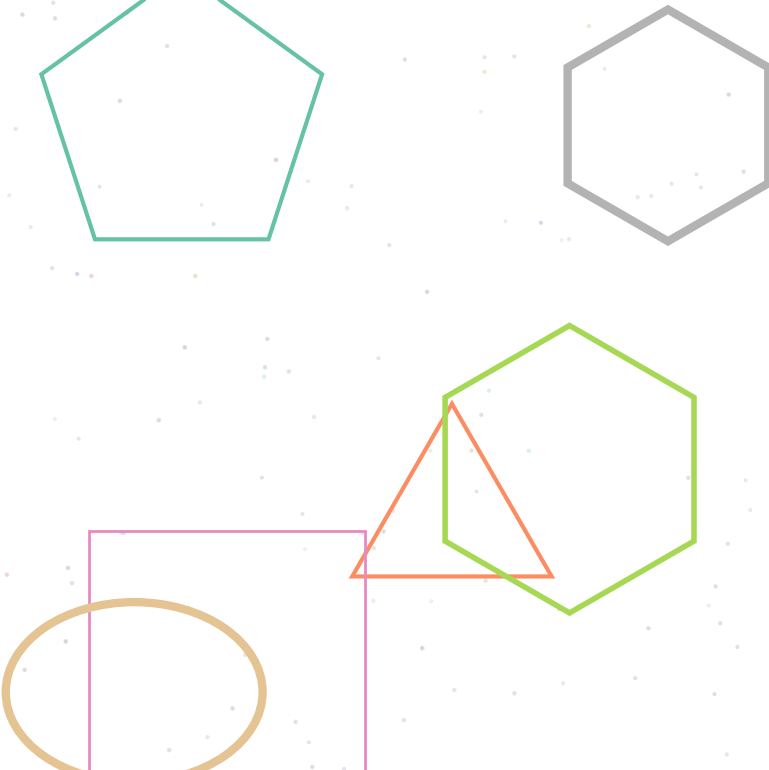[{"shape": "pentagon", "thickness": 1.5, "radius": 0.96, "center": [0.236, 0.844]}, {"shape": "triangle", "thickness": 1.5, "radius": 0.75, "center": [0.587, 0.326]}, {"shape": "square", "thickness": 1, "radius": 0.9, "center": [0.294, 0.131]}, {"shape": "hexagon", "thickness": 2, "radius": 0.93, "center": [0.74, 0.391]}, {"shape": "oval", "thickness": 3, "radius": 0.83, "center": [0.174, 0.101]}, {"shape": "hexagon", "thickness": 3, "radius": 0.75, "center": [0.867, 0.837]}]